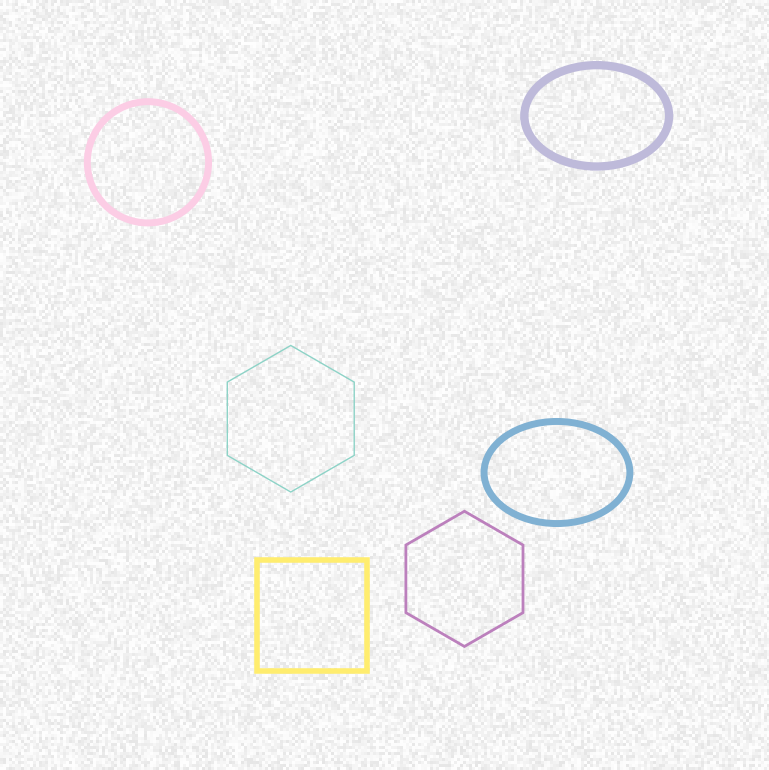[{"shape": "hexagon", "thickness": 0.5, "radius": 0.48, "center": [0.378, 0.456]}, {"shape": "oval", "thickness": 3, "radius": 0.47, "center": [0.775, 0.85]}, {"shape": "oval", "thickness": 2.5, "radius": 0.47, "center": [0.723, 0.386]}, {"shape": "circle", "thickness": 2.5, "radius": 0.39, "center": [0.192, 0.789]}, {"shape": "hexagon", "thickness": 1, "radius": 0.44, "center": [0.603, 0.248]}, {"shape": "square", "thickness": 2, "radius": 0.36, "center": [0.405, 0.2]}]